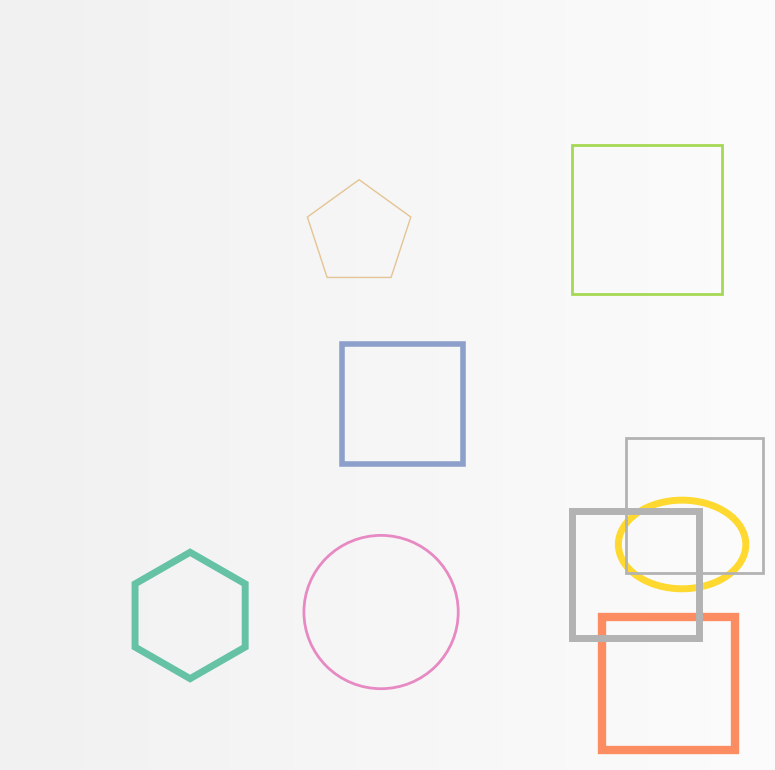[{"shape": "hexagon", "thickness": 2.5, "radius": 0.41, "center": [0.245, 0.201]}, {"shape": "square", "thickness": 3, "radius": 0.43, "center": [0.863, 0.113]}, {"shape": "square", "thickness": 2, "radius": 0.39, "center": [0.52, 0.475]}, {"shape": "circle", "thickness": 1, "radius": 0.5, "center": [0.492, 0.205]}, {"shape": "square", "thickness": 1, "radius": 0.48, "center": [0.835, 0.714]}, {"shape": "oval", "thickness": 2.5, "radius": 0.41, "center": [0.88, 0.293]}, {"shape": "pentagon", "thickness": 0.5, "radius": 0.35, "center": [0.463, 0.696]}, {"shape": "square", "thickness": 2.5, "radius": 0.41, "center": [0.82, 0.254]}, {"shape": "square", "thickness": 1, "radius": 0.44, "center": [0.896, 0.343]}]